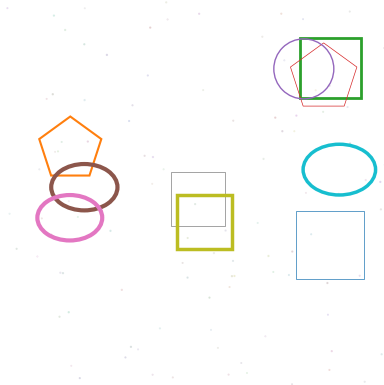[{"shape": "square", "thickness": 0.5, "radius": 0.44, "center": [0.856, 0.362]}, {"shape": "pentagon", "thickness": 1.5, "radius": 0.42, "center": [0.183, 0.613]}, {"shape": "square", "thickness": 2, "radius": 0.4, "center": [0.859, 0.823]}, {"shape": "pentagon", "thickness": 0.5, "radius": 0.45, "center": [0.841, 0.798]}, {"shape": "circle", "thickness": 1, "radius": 0.39, "center": [0.789, 0.821]}, {"shape": "oval", "thickness": 3, "radius": 0.43, "center": [0.219, 0.514]}, {"shape": "oval", "thickness": 3, "radius": 0.42, "center": [0.181, 0.434]}, {"shape": "square", "thickness": 0.5, "radius": 0.35, "center": [0.515, 0.483]}, {"shape": "square", "thickness": 2.5, "radius": 0.36, "center": [0.532, 0.424]}, {"shape": "oval", "thickness": 2.5, "radius": 0.47, "center": [0.881, 0.559]}]